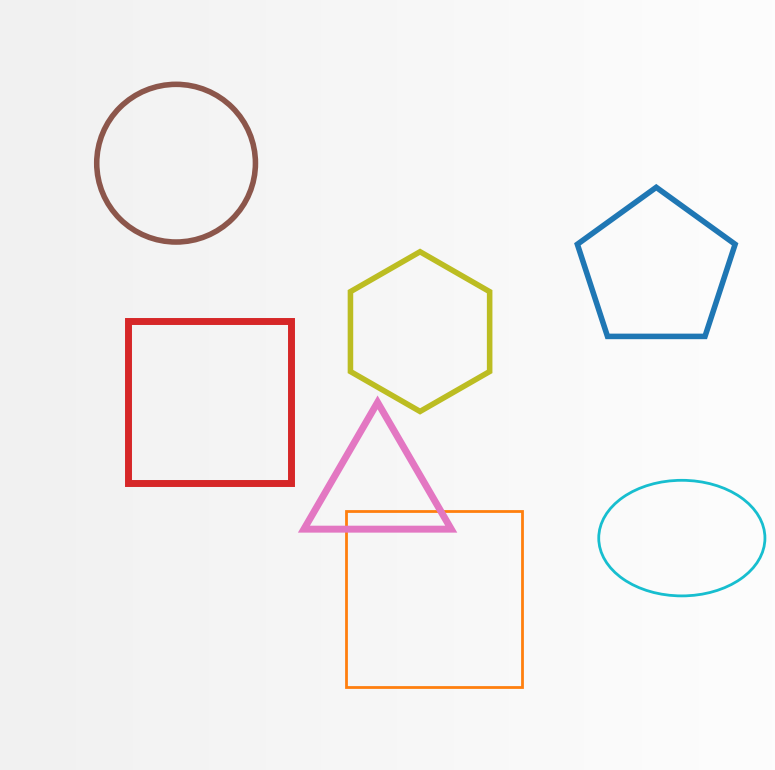[{"shape": "pentagon", "thickness": 2, "radius": 0.54, "center": [0.847, 0.65]}, {"shape": "square", "thickness": 1, "radius": 0.57, "center": [0.56, 0.222]}, {"shape": "square", "thickness": 2.5, "radius": 0.52, "center": [0.27, 0.478]}, {"shape": "circle", "thickness": 2, "radius": 0.51, "center": [0.227, 0.788]}, {"shape": "triangle", "thickness": 2.5, "radius": 0.55, "center": [0.487, 0.368]}, {"shape": "hexagon", "thickness": 2, "radius": 0.52, "center": [0.542, 0.569]}, {"shape": "oval", "thickness": 1, "radius": 0.54, "center": [0.88, 0.301]}]